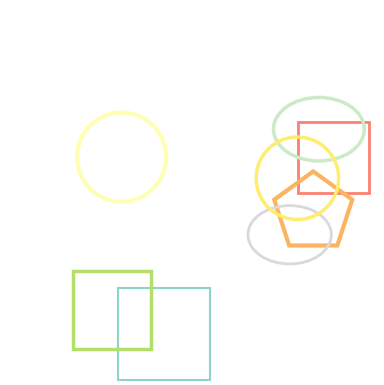[{"shape": "square", "thickness": 1.5, "radius": 0.6, "center": [0.426, 0.133]}, {"shape": "circle", "thickness": 3, "radius": 0.58, "center": [0.316, 0.592]}, {"shape": "square", "thickness": 2, "radius": 0.46, "center": [0.866, 0.591]}, {"shape": "pentagon", "thickness": 3, "radius": 0.53, "center": [0.814, 0.448]}, {"shape": "square", "thickness": 2.5, "radius": 0.51, "center": [0.291, 0.195]}, {"shape": "oval", "thickness": 2, "radius": 0.54, "center": [0.752, 0.39]}, {"shape": "oval", "thickness": 2.5, "radius": 0.59, "center": [0.828, 0.664]}, {"shape": "circle", "thickness": 2.5, "radius": 0.54, "center": [0.772, 0.537]}]